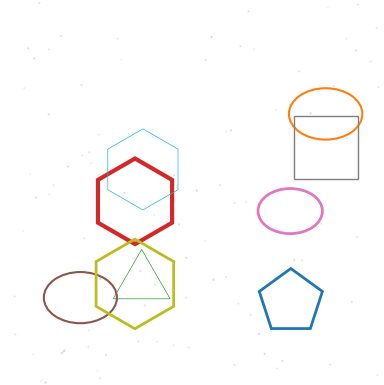[{"shape": "pentagon", "thickness": 2, "radius": 0.43, "center": [0.755, 0.216]}, {"shape": "oval", "thickness": 1.5, "radius": 0.48, "center": [0.846, 0.704]}, {"shape": "triangle", "thickness": 0.5, "radius": 0.43, "center": [0.368, 0.267]}, {"shape": "hexagon", "thickness": 3, "radius": 0.56, "center": [0.351, 0.477]}, {"shape": "oval", "thickness": 1.5, "radius": 0.47, "center": [0.209, 0.227]}, {"shape": "oval", "thickness": 2, "radius": 0.42, "center": [0.754, 0.452]}, {"shape": "square", "thickness": 1, "radius": 0.41, "center": [0.846, 0.617]}, {"shape": "hexagon", "thickness": 2, "radius": 0.58, "center": [0.35, 0.262]}, {"shape": "hexagon", "thickness": 0.5, "radius": 0.53, "center": [0.371, 0.56]}]